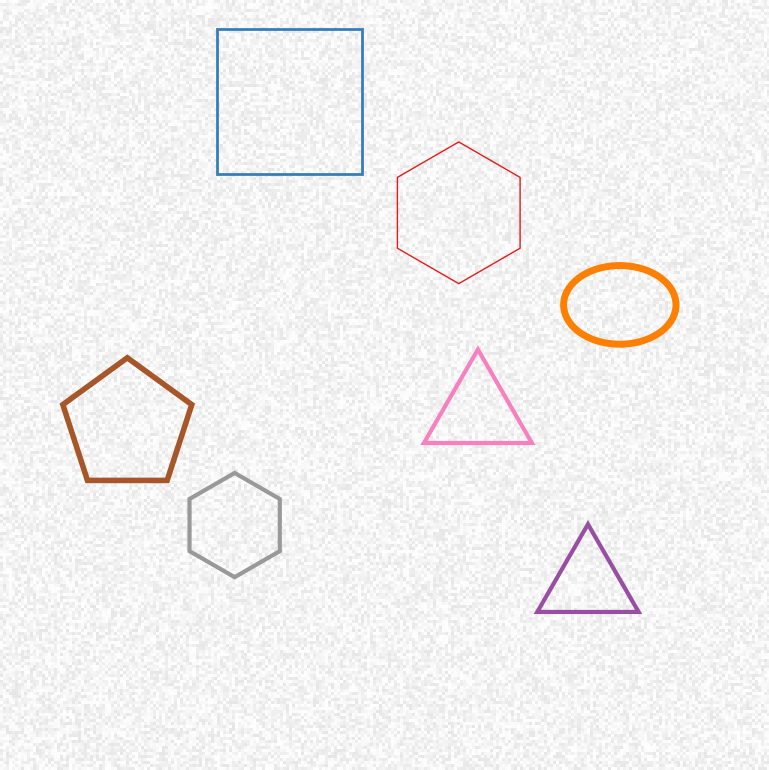[{"shape": "hexagon", "thickness": 0.5, "radius": 0.46, "center": [0.596, 0.724]}, {"shape": "square", "thickness": 1, "radius": 0.47, "center": [0.376, 0.869]}, {"shape": "triangle", "thickness": 1.5, "radius": 0.38, "center": [0.764, 0.243]}, {"shape": "oval", "thickness": 2.5, "radius": 0.36, "center": [0.805, 0.604]}, {"shape": "pentagon", "thickness": 2, "radius": 0.44, "center": [0.165, 0.447]}, {"shape": "triangle", "thickness": 1.5, "radius": 0.4, "center": [0.621, 0.465]}, {"shape": "hexagon", "thickness": 1.5, "radius": 0.34, "center": [0.305, 0.318]}]